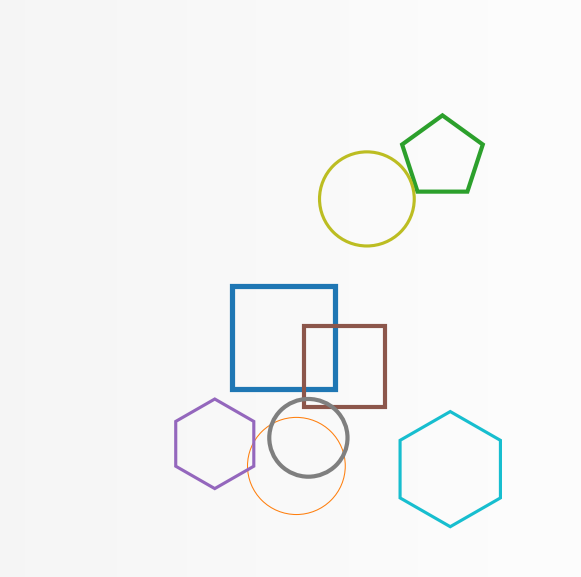[{"shape": "square", "thickness": 2.5, "radius": 0.44, "center": [0.488, 0.415]}, {"shape": "circle", "thickness": 0.5, "radius": 0.42, "center": [0.51, 0.192]}, {"shape": "pentagon", "thickness": 2, "radius": 0.36, "center": [0.761, 0.726]}, {"shape": "hexagon", "thickness": 1.5, "radius": 0.39, "center": [0.369, 0.231]}, {"shape": "square", "thickness": 2, "radius": 0.35, "center": [0.593, 0.364]}, {"shape": "circle", "thickness": 2, "radius": 0.34, "center": [0.531, 0.241]}, {"shape": "circle", "thickness": 1.5, "radius": 0.41, "center": [0.631, 0.655]}, {"shape": "hexagon", "thickness": 1.5, "radius": 0.5, "center": [0.775, 0.187]}]